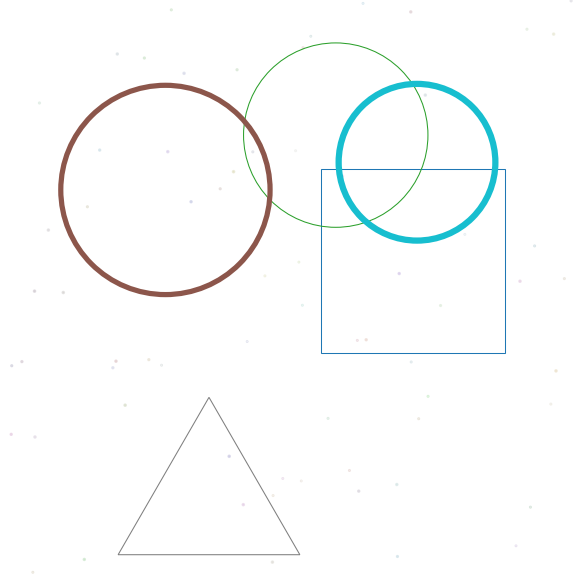[{"shape": "square", "thickness": 0.5, "radius": 0.8, "center": [0.715, 0.547]}, {"shape": "circle", "thickness": 0.5, "radius": 0.8, "center": [0.581, 0.765]}, {"shape": "circle", "thickness": 2.5, "radius": 0.91, "center": [0.286, 0.67]}, {"shape": "triangle", "thickness": 0.5, "radius": 0.91, "center": [0.362, 0.129]}, {"shape": "circle", "thickness": 3, "radius": 0.68, "center": [0.722, 0.718]}]